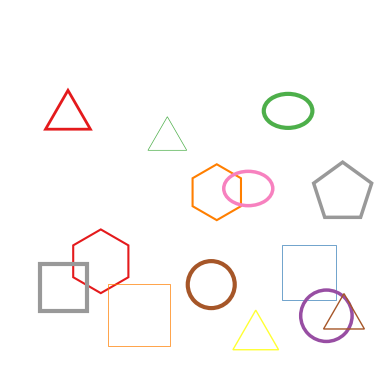[{"shape": "hexagon", "thickness": 1.5, "radius": 0.41, "center": [0.262, 0.321]}, {"shape": "triangle", "thickness": 2, "radius": 0.34, "center": [0.177, 0.698]}, {"shape": "square", "thickness": 0.5, "radius": 0.35, "center": [0.802, 0.293]}, {"shape": "oval", "thickness": 3, "radius": 0.32, "center": [0.748, 0.712]}, {"shape": "triangle", "thickness": 0.5, "radius": 0.29, "center": [0.435, 0.639]}, {"shape": "circle", "thickness": 2.5, "radius": 0.33, "center": [0.848, 0.18]}, {"shape": "square", "thickness": 0.5, "radius": 0.4, "center": [0.361, 0.181]}, {"shape": "hexagon", "thickness": 1.5, "radius": 0.36, "center": [0.563, 0.501]}, {"shape": "triangle", "thickness": 1, "radius": 0.34, "center": [0.664, 0.126]}, {"shape": "circle", "thickness": 3, "radius": 0.31, "center": [0.549, 0.261]}, {"shape": "triangle", "thickness": 1, "radius": 0.31, "center": [0.893, 0.176]}, {"shape": "oval", "thickness": 2.5, "radius": 0.32, "center": [0.645, 0.51]}, {"shape": "square", "thickness": 3, "radius": 0.3, "center": [0.166, 0.252]}, {"shape": "pentagon", "thickness": 2.5, "radius": 0.4, "center": [0.89, 0.5]}]